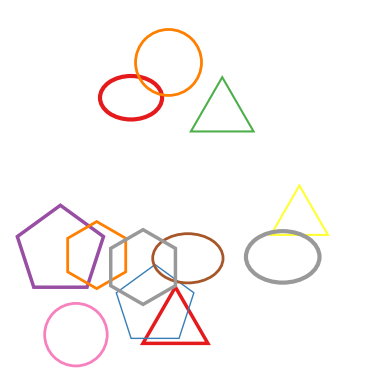[{"shape": "triangle", "thickness": 2.5, "radius": 0.49, "center": [0.456, 0.157]}, {"shape": "oval", "thickness": 3, "radius": 0.4, "center": [0.34, 0.746]}, {"shape": "pentagon", "thickness": 1, "radius": 0.53, "center": [0.403, 0.207]}, {"shape": "triangle", "thickness": 1.5, "radius": 0.47, "center": [0.577, 0.706]}, {"shape": "pentagon", "thickness": 2.5, "radius": 0.59, "center": [0.157, 0.349]}, {"shape": "circle", "thickness": 2, "radius": 0.43, "center": [0.438, 0.838]}, {"shape": "hexagon", "thickness": 2, "radius": 0.44, "center": [0.251, 0.337]}, {"shape": "triangle", "thickness": 1.5, "radius": 0.43, "center": [0.778, 0.433]}, {"shape": "oval", "thickness": 2, "radius": 0.46, "center": [0.488, 0.329]}, {"shape": "circle", "thickness": 2, "radius": 0.41, "center": [0.197, 0.131]}, {"shape": "hexagon", "thickness": 2.5, "radius": 0.49, "center": [0.372, 0.306]}, {"shape": "oval", "thickness": 3, "radius": 0.48, "center": [0.734, 0.333]}]